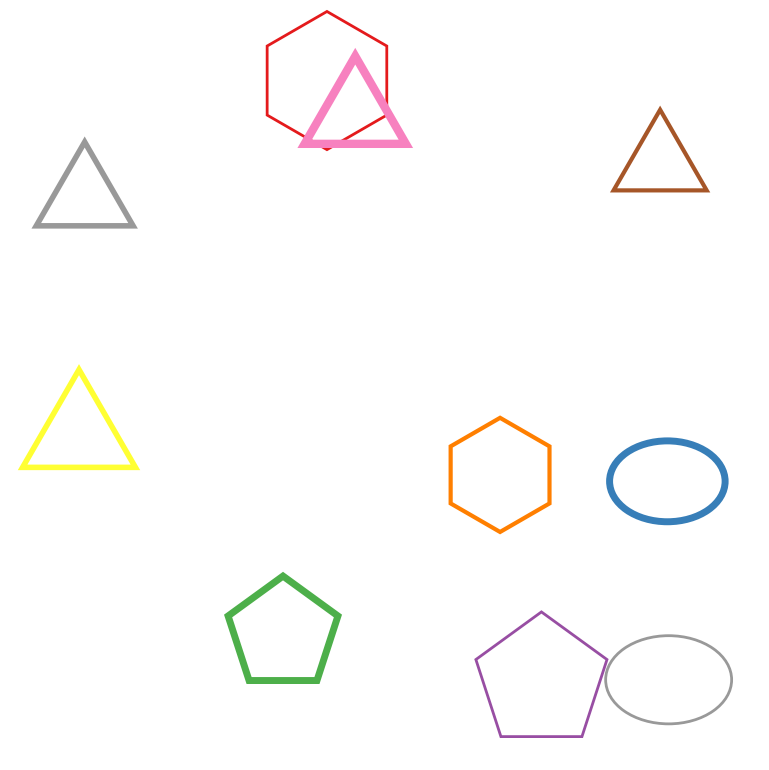[{"shape": "hexagon", "thickness": 1, "radius": 0.45, "center": [0.425, 0.895]}, {"shape": "oval", "thickness": 2.5, "radius": 0.38, "center": [0.867, 0.375]}, {"shape": "pentagon", "thickness": 2.5, "radius": 0.37, "center": [0.368, 0.177]}, {"shape": "pentagon", "thickness": 1, "radius": 0.45, "center": [0.703, 0.116]}, {"shape": "hexagon", "thickness": 1.5, "radius": 0.37, "center": [0.649, 0.383]}, {"shape": "triangle", "thickness": 2, "radius": 0.42, "center": [0.103, 0.435]}, {"shape": "triangle", "thickness": 1.5, "radius": 0.35, "center": [0.857, 0.788]}, {"shape": "triangle", "thickness": 3, "radius": 0.38, "center": [0.461, 0.851]}, {"shape": "oval", "thickness": 1, "radius": 0.41, "center": [0.868, 0.117]}, {"shape": "triangle", "thickness": 2, "radius": 0.36, "center": [0.11, 0.743]}]